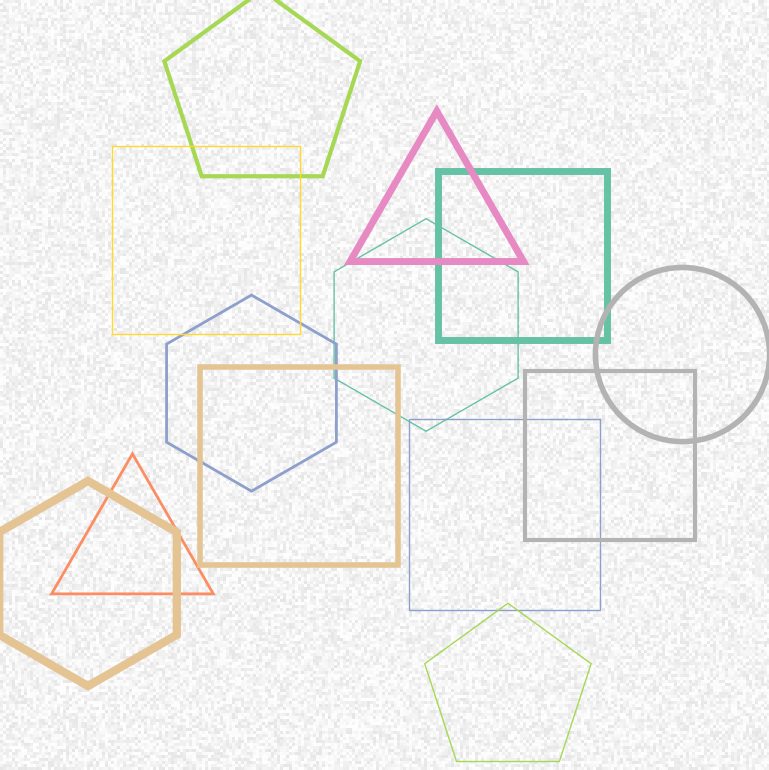[{"shape": "hexagon", "thickness": 0.5, "radius": 0.69, "center": [0.553, 0.578]}, {"shape": "square", "thickness": 2.5, "radius": 0.55, "center": [0.679, 0.668]}, {"shape": "triangle", "thickness": 1, "radius": 0.61, "center": [0.172, 0.289]}, {"shape": "square", "thickness": 0.5, "radius": 0.62, "center": [0.655, 0.332]}, {"shape": "hexagon", "thickness": 1, "radius": 0.64, "center": [0.327, 0.489]}, {"shape": "triangle", "thickness": 2.5, "radius": 0.65, "center": [0.567, 0.725]}, {"shape": "pentagon", "thickness": 1.5, "radius": 0.67, "center": [0.341, 0.879]}, {"shape": "pentagon", "thickness": 0.5, "radius": 0.57, "center": [0.66, 0.103]}, {"shape": "square", "thickness": 0.5, "radius": 0.61, "center": [0.267, 0.689]}, {"shape": "square", "thickness": 2, "radius": 0.64, "center": [0.388, 0.395]}, {"shape": "hexagon", "thickness": 3, "radius": 0.67, "center": [0.114, 0.242]}, {"shape": "square", "thickness": 1.5, "radius": 0.55, "center": [0.792, 0.408]}, {"shape": "circle", "thickness": 2, "radius": 0.57, "center": [0.886, 0.54]}]